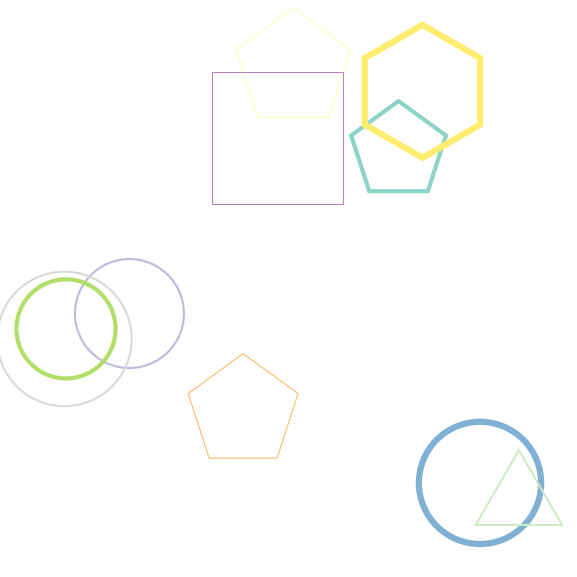[{"shape": "pentagon", "thickness": 2, "radius": 0.43, "center": [0.69, 0.738]}, {"shape": "pentagon", "thickness": 0.5, "radius": 0.52, "center": [0.508, 0.881]}, {"shape": "circle", "thickness": 1, "radius": 0.47, "center": [0.224, 0.456]}, {"shape": "circle", "thickness": 3, "radius": 0.53, "center": [0.831, 0.163]}, {"shape": "pentagon", "thickness": 0.5, "radius": 0.5, "center": [0.421, 0.287]}, {"shape": "circle", "thickness": 2, "radius": 0.43, "center": [0.114, 0.43]}, {"shape": "circle", "thickness": 1, "radius": 0.58, "center": [0.111, 0.412]}, {"shape": "square", "thickness": 0.5, "radius": 0.57, "center": [0.481, 0.76]}, {"shape": "triangle", "thickness": 1, "radius": 0.43, "center": [0.898, 0.133]}, {"shape": "hexagon", "thickness": 3, "radius": 0.58, "center": [0.731, 0.841]}]